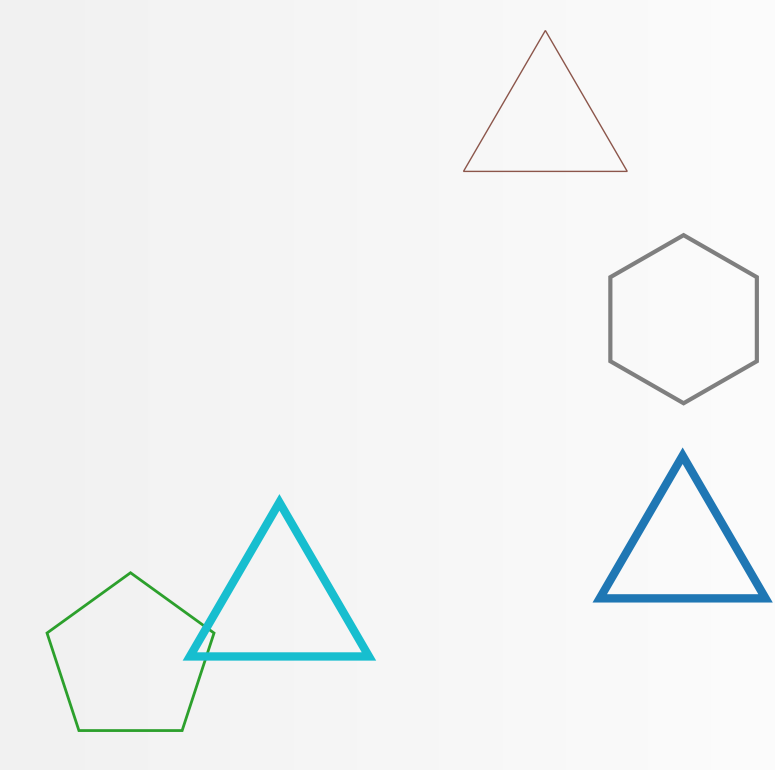[{"shape": "triangle", "thickness": 3, "radius": 0.62, "center": [0.881, 0.285]}, {"shape": "pentagon", "thickness": 1, "radius": 0.57, "center": [0.168, 0.143]}, {"shape": "triangle", "thickness": 0.5, "radius": 0.61, "center": [0.704, 0.838]}, {"shape": "hexagon", "thickness": 1.5, "radius": 0.55, "center": [0.882, 0.585]}, {"shape": "triangle", "thickness": 3, "radius": 0.67, "center": [0.361, 0.214]}]